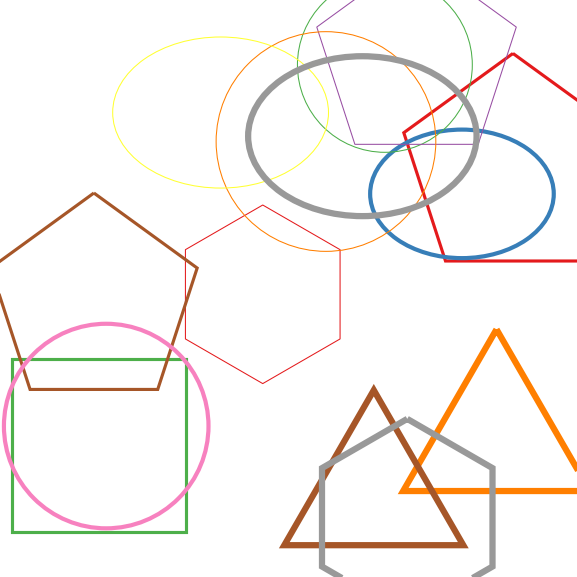[{"shape": "hexagon", "thickness": 0.5, "radius": 0.77, "center": [0.455, 0.49]}, {"shape": "pentagon", "thickness": 1.5, "radius": 0.99, "center": [0.888, 0.708]}, {"shape": "oval", "thickness": 2, "radius": 0.79, "center": [0.8, 0.663]}, {"shape": "circle", "thickness": 0.5, "radius": 0.76, "center": [0.666, 0.887]}, {"shape": "square", "thickness": 1.5, "radius": 0.75, "center": [0.171, 0.227]}, {"shape": "pentagon", "thickness": 0.5, "radius": 0.91, "center": [0.721, 0.896]}, {"shape": "triangle", "thickness": 3, "radius": 0.93, "center": [0.86, 0.242]}, {"shape": "circle", "thickness": 0.5, "radius": 0.95, "center": [0.564, 0.754]}, {"shape": "oval", "thickness": 0.5, "radius": 0.93, "center": [0.382, 0.804]}, {"shape": "triangle", "thickness": 3, "radius": 0.89, "center": [0.647, 0.145]}, {"shape": "pentagon", "thickness": 1.5, "radius": 0.94, "center": [0.163, 0.477]}, {"shape": "circle", "thickness": 2, "radius": 0.89, "center": [0.184, 0.261]}, {"shape": "oval", "thickness": 3, "radius": 0.99, "center": [0.627, 0.763]}, {"shape": "hexagon", "thickness": 3, "radius": 0.85, "center": [0.705, 0.103]}]